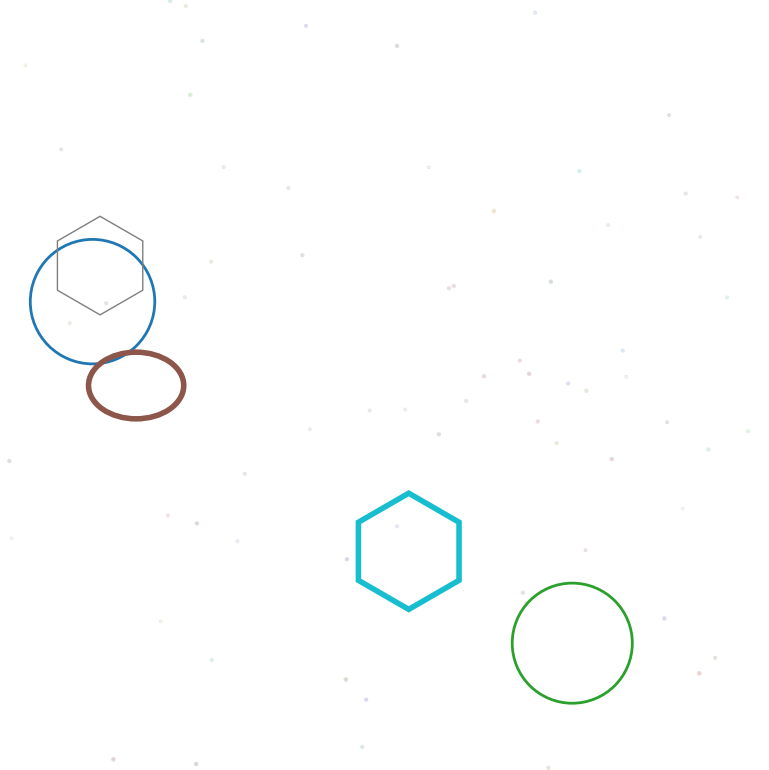[{"shape": "circle", "thickness": 1, "radius": 0.4, "center": [0.12, 0.608]}, {"shape": "circle", "thickness": 1, "radius": 0.39, "center": [0.743, 0.165]}, {"shape": "oval", "thickness": 2, "radius": 0.31, "center": [0.177, 0.499]}, {"shape": "hexagon", "thickness": 0.5, "radius": 0.32, "center": [0.13, 0.655]}, {"shape": "hexagon", "thickness": 2, "radius": 0.38, "center": [0.531, 0.284]}]